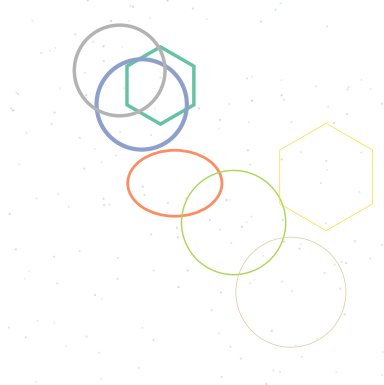[{"shape": "hexagon", "thickness": 2.5, "radius": 0.5, "center": [0.417, 0.778]}, {"shape": "oval", "thickness": 2, "radius": 0.61, "center": [0.454, 0.524]}, {"shape": "circle", "thickness": 3, "radius": 0.59, "center": [0.368, 0.729]}, {"shape": "circle", "thickness": 1, "radius": 0.68, "center": [0.607, 0.422]}, {"shape": "hexagon", "thickness": 0.5, "radius": 0.7, "center": [0.847, 0.54]}, {"shape": "circle", "thickness": 0.5, "radius": 0.71, "center": [0.756, 0.241]}, {"shape": "circle", "thickness": 2.5, "radius": 0.59, "center": [0.311, 0.817]}]